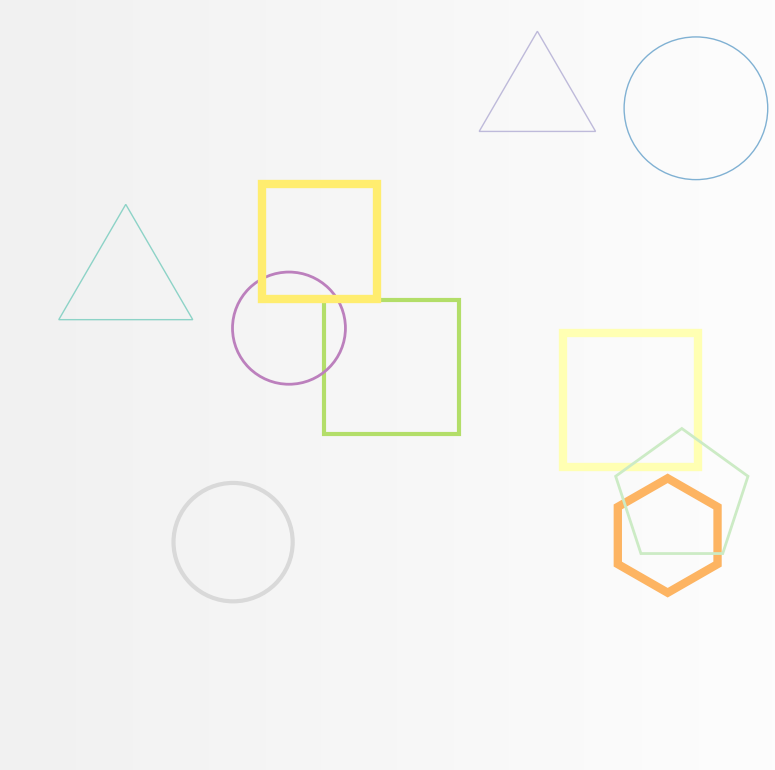[{"shape": "triangle", "thickness": 0.5, "radius": 0.5, "center": [0.162, 0.635]}, {"shape": "square", "thickness": 3, "radius": 0.44, "center": [0.813, 0.481]}, {"shape": "triangle", "thickness": 0.5, "radius": 0.43, "center": [0.693, 0.873]}, {"shape": "circle", "thickness": 0.5, "radius": 0.46, "center": [0.898, 0.859]}, {"shape": "hexagon", "thickness": 3, "radius": 0.37, "center": [0.862, 0.305]}, {"shape": "square", "thickness": 1.5, "radius": 0.44, "center": [0.505, 0.523]}, {"shape": "circle", "thickness": 1.5, "radius": 0.38, "center": [0.301, 0.296]}, {"shape": "circle", "thickness": 1, "radius": 0.36, "center": [0.373, 0.574]}, {"shape": "pentagon", "thickness": 1, "radius": 0.45, "center": [0.88, 0.354]}, {"shape": "square", "thickness": 3, "radius": 0.37, "center": [0.413, 0.686]}]